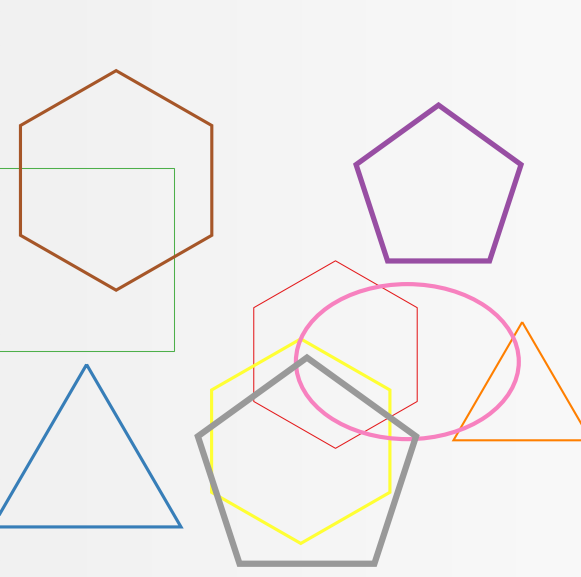[{"shape": "hexagon", "thickness": 0.5, "radius": 0.81, "center": [0.577, 0.385]}, {"shape": "triangle", "thickness": 1.5, "radius": 0.94, "center": [0.149, 0.18]}, {"shape": "square", "thickness": 0.5, "radius": 0.8, "center": [0.14, 0.55]}, {"shape": "pentagon", "thickness": 2.5, "radius": 0.75, "center": [0.755, 0.668]}, {"shape": "triangle", "thickness": 1, "radius": 0.68, "center": [0.898, 0.305]}, {"shape": "hexagon", "thickness": 1.5, "radius": 0.89, "center": [0.517, 0.235]}, {"shape": "hexagon", "thickness": 1.5, "radius": 0.95, "center": [0.2, 0.687]}, {"shape": "oval", "thickness": 2, "radius": 0.96, "center": [0.701, 0.373]}, {"shape": "pentagon", "thickness": 3, "radius": 0.99, "center": [0.528, 0.183]}]